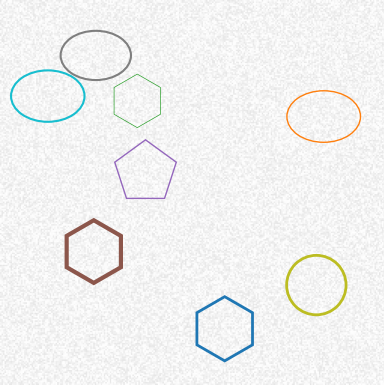[{"shape": "hexagon", "thickness": 2, "radius": 0.42, "center": [0.584, 0.146]}, {"shape": "oval", "thickness": 1, "radius": 0.48, "center": [0.841, 0.697]}, {"shape": "hexagon", "thickness": 0.5, "radius": 0.35, "center": [0.357, 0.738]}, {"shape": "pentagon", "thickness": 1, "radius": 0.42, "center": [0.378, 0.553]}, {"shape": "hexagon", "thickness": 3, "radius": 0.41, "center": [0.244, 0.347]}, {"shape": "oval", "thickness": 1.5, "radius": 0.46, "center": [0.249, 0.856]}, {"shape": "circle", "thickness": 2, "radius": 0.39, "center": [0.822, 0.26]}, {"shape": "oval", "thickness": 1.5, "radius": 0.48, "center": [0.124, 0.75]}]